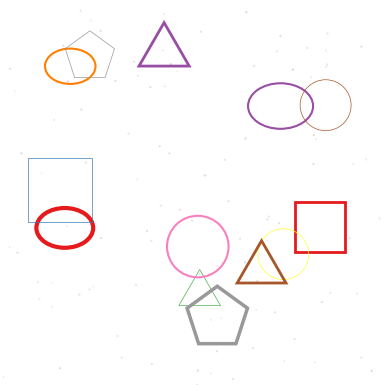[{"shape": "square", "thickness": 2, "radius": 0.33, "center": [0.831, 0.41]}, {"shape": "oval", "thickness": 3, "radius": 0.37, "center": [0.168, 0.408]}, {"shape": "square", "thickness": 0.5, "radius": 0.41, "center": [0.155, 0.506]}, {"shape": "triangle", "thickness": 0.5, "radius": 0.31, "center": [0.519, 0.237]}, {"shape": "oval", "thickness": 1.5, "radius": 0.42, "center": [0.729, 0.725]}, {"shape": "triangle", "thickness": 2, "radius": 0.38, "center": [0.426, 0.866]}, {"shape": "oval", "thickness": 1.5, "radius": 0.33, "center": [0.182, 0.828]}, {"shape": "circle", "thickness": 0.5, "radius": 0.33, "center": [0.736, 0.34]}, {"shape": "triangle", "thickness": 2, "radius": 0.37, "center": [0.679, 0.302]}, {"shape": "circle", "thickness": 0.5, "radius": 0.33, "center": [0.846, 0.727]}, {"shape": "circle", "thickness": 1.5, "radius": 0.4, "center": [0.514, 0.36]}, {"shape": "pentagon", "thickness": 0.5, "radius": 0.34, "center": [0.233, 0.853]}, {"shape": "pentagon", "thickness": 2.5, "radius": 0.41, "center": [0.564, 0.174]}]